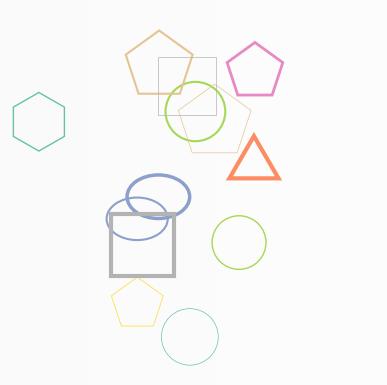[{"shape": "hexagon", "thickness": 1, "radius": 0.38, "center": [0.1, 0.684]}, {"shape": "circle", "thickness": 0.5, "radius": 0.37, "center": [0.49, 0.125]}, {"shape": "triangle", "thickness": 3, "radius": 0.37, "center": [0.655, 0.573]}, {"shape": "oval", "thickness": 2.5, "radius": 0.4, "center": [0.409, 0.489]}, {"shape": "oval", "thickness": 1.5, "radius": 0.39, "center": [0.354, 0.432]}, {"shape": "pentagon", "thickness": 2, "radius": 0.38, "center": [0.658, 0.814]}, {"shape": "circle", "thickness": 1, "radius": 0.35, "center": [0.617, 0.37]}, {"shape": "circle", "thickness": 1.5, "radius": 0.39, "center": [0.504, 0.71]}, {"shape": "pentagon", "thickness": 0.5, "radius": 0.35, "center": [0.354, 0.21]}, {"shape": "pentagon", "thickness": 1.5, "radius": 0.45, "center": [0.411, 0.83]}, {"shape": "pentagon", "thickness": 0.5, "radius": 0.49, "center": [0.554, 0.683]}, {"shape": "square", "thickness": 3, "radius": 0.41, "center": [0.369, 0.363]}, {"shape": "square", "thickness": 0.5, "radius": 0.38, "center": [0.483, 0.778]}]